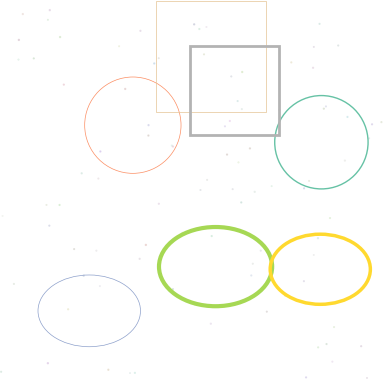[{"shape": "circle", "thickness": 1, "radius": 0.61, "center": [0.835, 0.631]}, {"shape": "circle", "thickness": 0.5, "radius": 0.63, "center": [0.345, 0.675]}, {"shape": "oval", "thickness": 0.5, "radius": 0.67, "center": [0.232, 0.193]}, {"shape": "oval", "thickness": 3, "radius": 0.73, "center": [0.56, 0.307]}, {"shape": "oval", "thickness": 2.5, "radius": 0.65, "center": [0.832, 0.301]}, {"shape": "square", "thickness": 0.5, "radius": 0.72, "center": [0.548, 0.853]}, {"shape": "square", "thickness": 2, "radius": 0.58, "center": [0.609, 0.764]}]